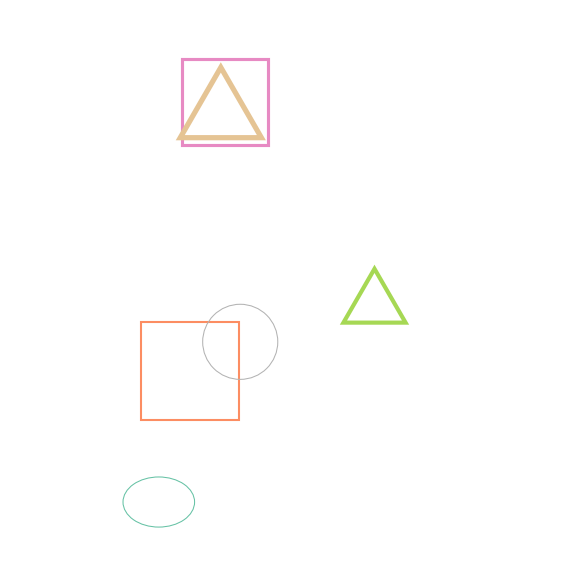[{"shape": "oval", "thickness": 0.5, "radius": 0.31, "center": [0.275, 0.13]}, {"shape": "square", "thickness": 1, "radius": 0.43, "center": [0.329, 0.357]}, {"shape": "square", "thickness": 1.5, "radius": 0.37, "center": [0.39, 0.823]}, {"shape": "triangle", "thickness": 2, "radius": 0.31, "center": [0.648, 0.472]}, {"shape": "triangle", "thickness": 2.5, "radius": 0.41, "center": [0.382, 0.801]}, {"shape": "circle", "thickness": 0.5, "radius": 0.33, "center": [0.416, 0.407]}]